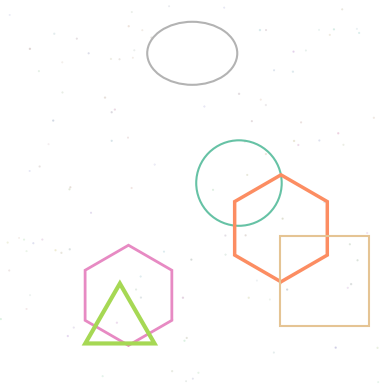[{"shape": "circle", "thickness": 1.5, "radius": 0.56, "center": [0.621, 0.525]}, {"shape": "hexagon", "thickness": 2.5, "radius": 0.69, "center": [0.73, 0.407]}, {"shape": "hexagon", "thickness": 2, "radius": 0.65, "center": [0.334, 0.233]}, {"shape": "triangle", "thickness": 3, "radius": 0.52, "center": [0.311, 0.16]}, {"shape": "square", "thickness": 1.5, "radius": 0.58, "center": [0.842, 0.27]}, {"shape": "oval", "thickness": 1.5, "radius": 0.58, "center": [0.499, 0.862]}]